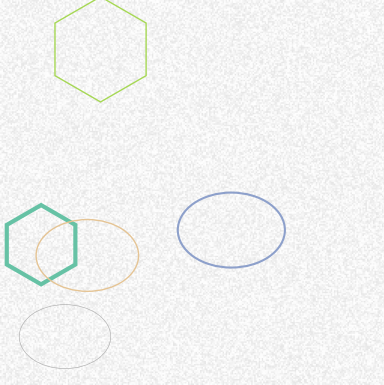[{"shape": "hexagon", "thickness": 3, "radius": 0.51, "center": [0.107, 0.364]}, {"shape": "oval", "thickness": 1.5, "radius": 0.7, "center": [0.601, 0.402]}, {"shape": "hexagon", "thickness": 1, "radius": 0.68, "center": [0.261, 0.872]}, {"shape": "oval", "thickness": 1, "radius": 0.67, "center": [0.227, 0.337]}, {"shape": "oval", "thickness": 0.5, "radius": 0.59, "center": [0.169, 0.126]}]